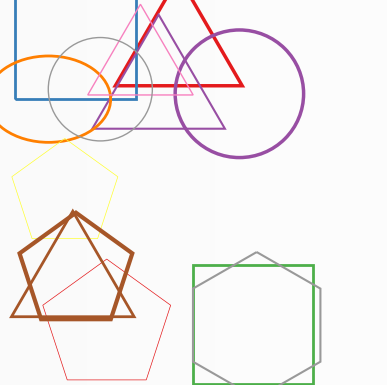[{"shape": "triangle", "thickness": 2.5, "radius": 0.95, "center": [0.461, 0.872]}, {"shape": "pentagon", "thickness": 0.5, "radius": 0.87, "center": [0.275, 0.154]}, {"shape": "square", "thickness": 2, "radius": 0.78, "center": [0.195, 0.897]}, {"shape": "square", "thickness": 2, "radius": 0.77, "center": [0.652, 0.157]}, {"shape": "triangle", "thickness": 1.5, "radius": 0.99, "center": [0.409, 0.764]}, {"shape": "circle", "thickness": 2.5, "radius": 0.83, "center": [0.618, 0.756]}, {"shape": "oval", "thickness": 2, "radius": 0.8, "center": [0.125, 0.742]}, {"shape": "pentagon", "thickness": 0.5, "radius": 0.72, "center": [0.167, 0.497]}, {"shape": "pentagon", "thickness": 3, "radius": 0.76, "center": [0.196, 0.295]}, {"shape": "triangle", "thickness": 2, "radius": 0.91, "center": [0.188, 0.269]}, {"shape": "triangle", "thickness": 1, "radius": 0.79, "center": [0.362, 0.832]}, {"shape": "circle", "thickness": 1, "radius": 0.67, "center": [0.259, 0.768]}, {"shape": "hexagon", "thickness": 1.5, "radius": 0.95, "center": [0.662, 0.155]}]